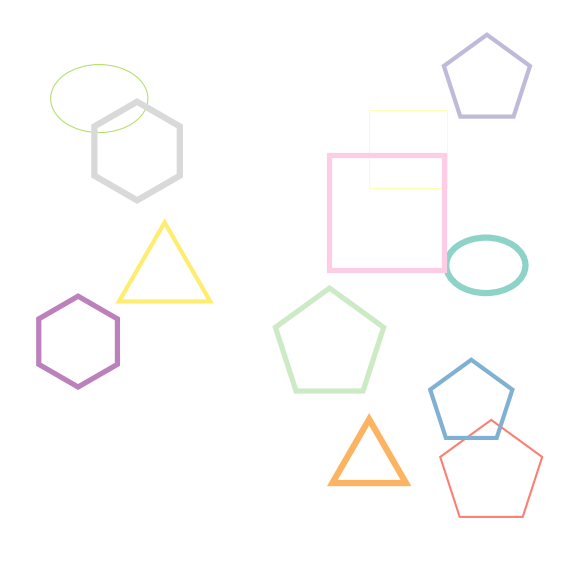[{"shape": "oval", "thickness": 3, "radius": 0.34, "center": [0.841, 0.54]}, {"shape": "square", "thickness": 0.5, "radius": 0.34, "center": [0.707, 0.741]}, {"shape": "pentagon", "thickness": 2, "radius": 0.39, "center": [0.843, 0.861]}, {"shape": "pentagon", "thickness": 1, "radius": 0.46, "center": [0.851, 0.179]}, {"shape": "pentagon", "thickness": 2, "radius": 0.37, "center": [0.816, 0.301]}, {"shape": "triangle", "thickness": 3, "radius": 0.37, "center": [0.639, 0.2]}, {"shape": "oval", "thickness": 0.5, "radius": 0.42, "center": [0.172, 0.828]}, {"shape": "square", "thickness": 2.5, "radius": 0.5, "center": [0.669, 0.631]}, {"shape": "hexagon", "thickness": 3, "radius": 0.43, "center": [0.237, 0.738]}, {"shape": "hexagon", "thickness": 2.5, "radius": 0.39, "center": [0.135, 0.408]}, {"shape": "pentagon", "thickness": 2.5, "radius": 0.49, "center": [0.571, 0.402]}, {"shape": "triangle", "thickness": 2, "radius": 0.46, "center": [0.285, 0.523]}]